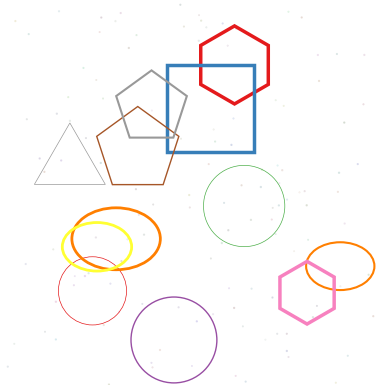[{"shape": "hexagon", "thickness": 2.5, "radius": 0.51, "center": [0.609, 0.831]}, {"shape": "circle", "thickness": 0.5, "radius": 0.44, "center": [0.24, 0.245]}, {"shape": "square", "thickness": 2.5, "radius": 0.56, "center": [0.546, 0.718]}, {"shape": "circle", "thickness": 0.5, "radius": 0.53, "center": [0.634, 0.465]}, {"shape": "circle", "thickness": 1, "radius": 0.56, "center": [0.452, 0.117]}, {"shape": "oval", "thickness": 2, "radius": 0.57, "center": [0.302, 0.38]}, {"shape": "oval", "thickness": 1.5, "radius": 0.44, "center": [0.884, 0.309]}, {"shape": "oval", "thickness": 2, "radius": 0.45, "center": [0.252, 0.359]}, {"shape": "pentagon", "thickness": 1, "radius": 0.56, "center": [0.358, 0.611]}, {"shape": "hexagon", "thickness": 2.5, "radius": 0.41, "center": [0.798, 0.24]}, {"shape": "pentagon", "thickness": 1.5, "radius": 0.48, "center": [0.394, 0.721]}, {"shape": "triangle", "thickness": 0.5, "radius": 0.53, "center": [0.181, 0.574]}]